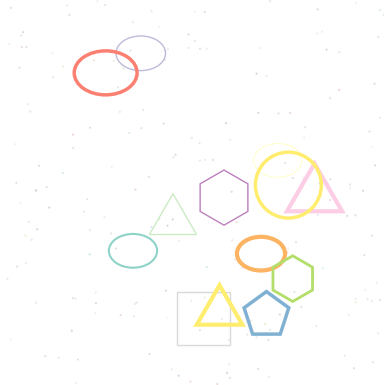[{"shape": "oval", "thickness": 1.5, "radius": 0.31, "center": [0.345, 0.349]}, {"shape": "oval", "thickness": 0.5, "radius": 0.31, "center": [0.722, 0.583]}, {"shape": "oval", "thickness": 1, "radius": 0.32, "center": [0.366, 0.862]}, {"shape": "oval", "thickness": 2.5, "radius": 0.41, "center": [0.274, 0.811]}, {"shape": "pentagon", "thickness": 2.5, "radius": 0.31, "center": [0.692, 0.182]}, {"shape": "oval", "thickness": 3, "radius": 0.31, "center": [0.678, 0.341]}, {"shape": "hexagon", "thickness": 2, "radius": 0.3, "center": [0.76, 0.276]}, {"shape": "triangle", "thickness": 3, "radius": 0.41, "center": [0.817, 0.493]}, {"shape": "square", "thickness": 1, "radius": 0.35, "center": [0.528, 0.173]}, {"shape": "hexagon", "thickness": 1, "radius": 0.36, "center": [0.582, 0.487]}, {"shape": "triangle", "thickness": 1, "radius": 0.35, "center": [0.449, 0.426]}, {"shape": "circle", "thickness": 2.5, "radius": 0.43, "center": [0.749, 0.519]}, {"shape": "triangle", "thickness": 3, "radius": 0.34, "center": [0.57, 0.191]}]